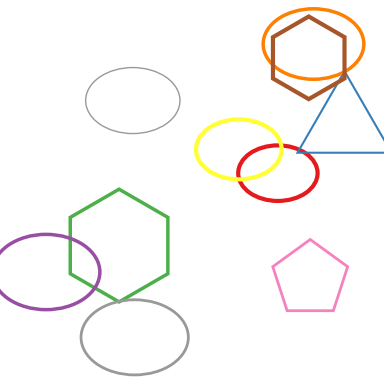[{"shape": "oval", "thickness": 3, "radius": 0.52, "center": [0.722, 0.55]}, {"shape": "triangle", "thickness": 1.5, "radius": 0.71, "center": [0.895, 0.674]}, {"shape": "hexagon", "thickness": 2.5, "radius": 0.73, "center": [0.309, 0.362]}, {"shape": "oval", "thickness": 2.5, "radius": 0.7, "center": [0.12, 0.293]}, {"shape": "oval", "thickness": 2.5, "radius": 0.65, "center": [0.814, 0.886]}, {"shape": "oval", "thickness": 3, "radius": 0.56, "center": [0.62, 0.612]}, {"shape": "hexagon", "thickness": 3, "radius": 0.54, "center": [0.802, 0.85]}, {"shape": "pentagon", "thickness": 2, "radius": 0.51, "center": [0.806, 0.276]}, {"shape": "oval", "thickness": 2, "radius": 0.7, "center": [0.35, 0.124]}, {"shape": "oval", "thickness": 1, "radius": 0.61, "center": [0.345, 0.739]}]